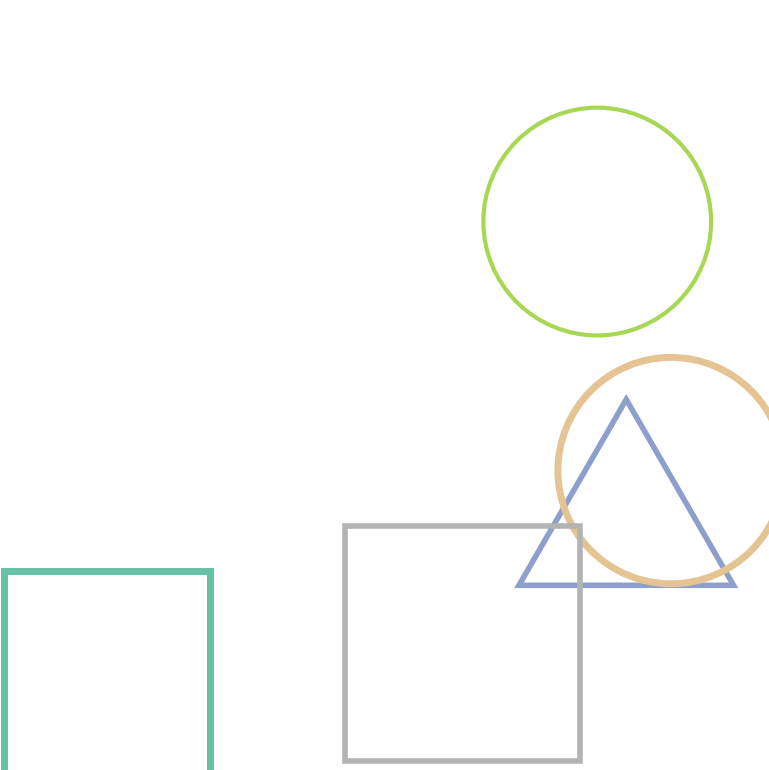[{"shape": "square", "thickness": 2.5, "radius": 0.67, "center": [0.139, 0.125]}, {"shape": "triangle", "thickness": 2, "radius": 0.8, "center": [0.813, 0.32]}, {"shape": "circle", "thickness": 1.5, "radius": 0.74, "center": [0.776, 0.712]}, {"shape": "circle", "thickness": 2.5, "radius": 0.73, "center": [0.872, 0.389]}, {"shape": "square", "thickness": 2, "radius": 0.76, "center": [0.601, 0.165]}]